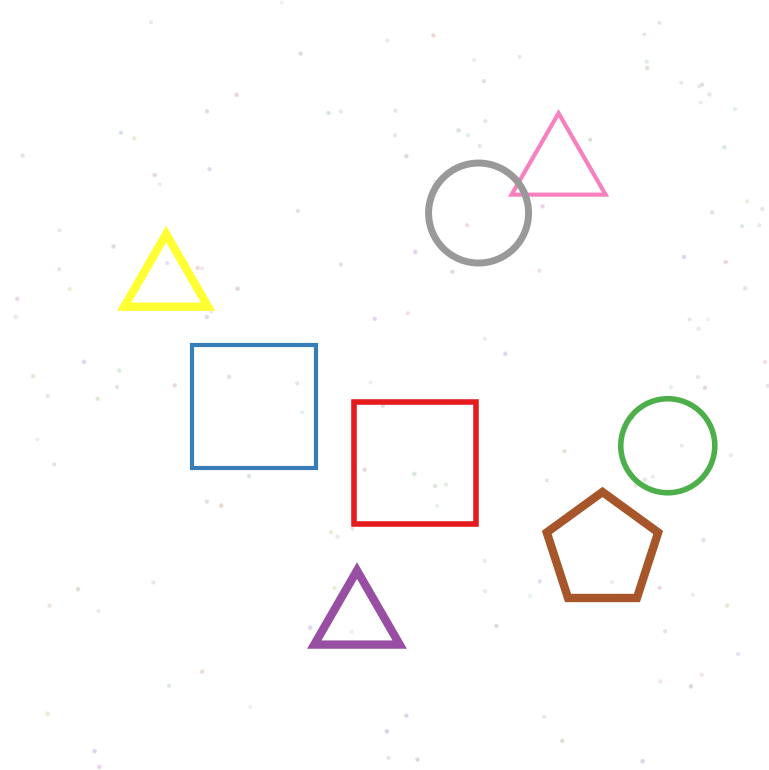[{"shape": "square", "thickness": 2, "radius": 0.4, "center": [0.539, 0.399]}, {"shape": "square", "thickness": 1.5, "radius": 0.4, "center": [0.329, 0.472]}, {"shape": "circle", "thickness": 2, "radius": 0.31, "center": [0.867, 0.421]}, {"shape": "triangle", "thickness": 3, "radius": 0.32, "center": [0.464, 0.195]}, {"shape": "triangle", "thickness": 3, "radius": 0.31, "center": [0.216, 0.633]}, {"shape": "pentagon", "thickness": 3, "radius": 0.38, "center": [0.782, 0.285]}, {"shape": "triangle", "thickness": 1.5, "radius": 0.35, "center": [0.725, 0.782]}, {"shape": "circle", "thickness": 2.5, "radius": 0.32, "center": [0.622, 0.723]}]